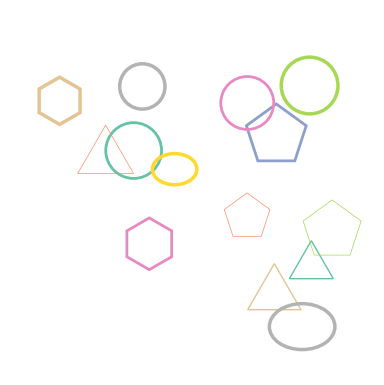[{"shape": "triangle", "thickness": 1, "radius": 0.33, "center": [0.809, 0.309]}, {"shape": "circle", "thickness": 2, "radius": 0.36, "center": [0.347, 0.609]}, {"shape": "triangle", "thickness": 0.5, "radius": 0.42, "center": [0.274, 0.591]}, {"shape": "pentagon", "thickness": 0.5, "radius": 0.31, "center": [0.642, 0.437]}, {"shape": "pentagon", "thickness": 2, "radius": 0.41, "center": [0.718, 0.648]}, {"shape": "hexagon", "thickness": 2, "radius": 0.34, "center": [0.388, 0.367]}, {"shape": "circle", "thickness": 2, "radius": 0.34, "center": [0.642, 0.733]}, {"shape": "pentagon", "thickness": 0.5, "radius": 0.4, "center": [0.863, 0.401]}, {"shape": "circle", "thickness": 2.5, "radius": 0.37, "center": [0.804, 0.778]}, {"shape": "oval", "thickness": 2.5, "radius": 0.29, "center": [0.454, 0.561]}, {"shape": "hexagon", "thickness": 2.5, "radius": 0.31, "center": [0.155, 0.738]}, {"shape": "triangle", "thickness": 1, "radius": 0.4, "center": [0.713, 0.235]}, {"shape": "circle", "thickness": 2.5, "radius": 0.29, "center": [0.37, 0.775]}, {"shape": "oval", "thickness": 2.5, "radius": 0.43, "center": [0.785, 0.152]}]